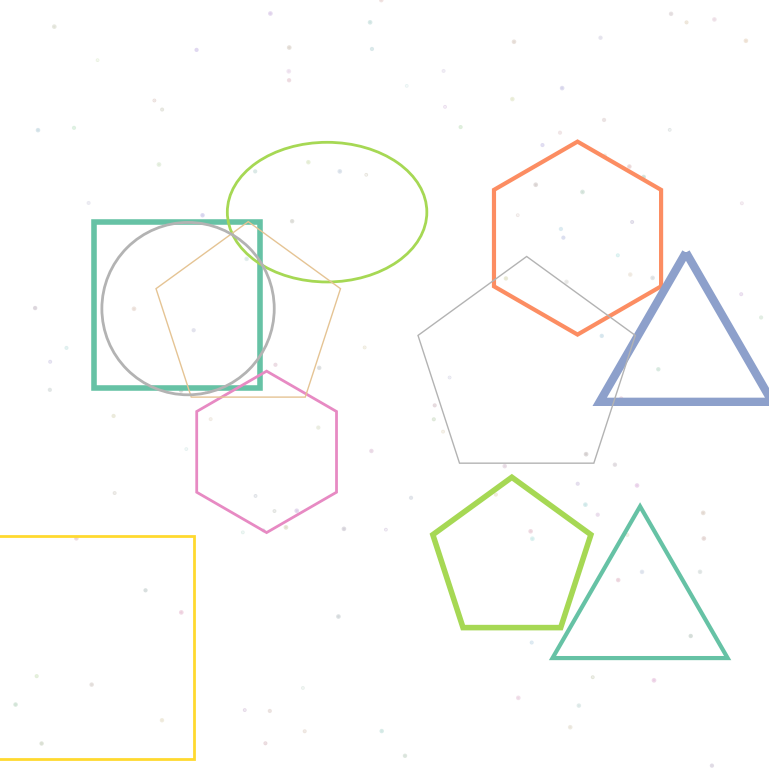[{"shape": "square", "thickness": 2, "radius": 0.54, "center": [0.23, 0.604]}, {"shape": "triangle", "thickness": 1.5, "radius": 0.66, "center": [0.831, 0.211]}, {"shape": "hexagon", "thickness": 1.5, "radius": 0.63, "center": [0.75, 0.691]}, {"shape": "triangle", "thickness": 3, "radius": 0.65, "center": [0.891, 0.543]}, {"shape": "hexagon", "thickness": 1, "radius": 0.52, "center": [0.346, 0.413]}, {"shape": "pentagon", "thickness": 2, "radius": 0.54, "center": [0.665, 0.272]}, {"shape": "oval", "thickness": 1, "radius": 0.65, "center": [0.425, 0.724]}, {"shape": "square", "thickness": 1, "radius": 0.72, "center": [0.107, 0.159]}, {"shape": "pentagon", "thickness": 0.5, "radius": 0.63, "center": [0.322, 0.586]}, {"shape": "pentagon", "thickness": 0.5, "radius": 0.74, "center": [0.684, 0.519]}, {"shape": "circle", "thickness": 1, "radius": 0.56, "center": [0.244, 0.599]}]